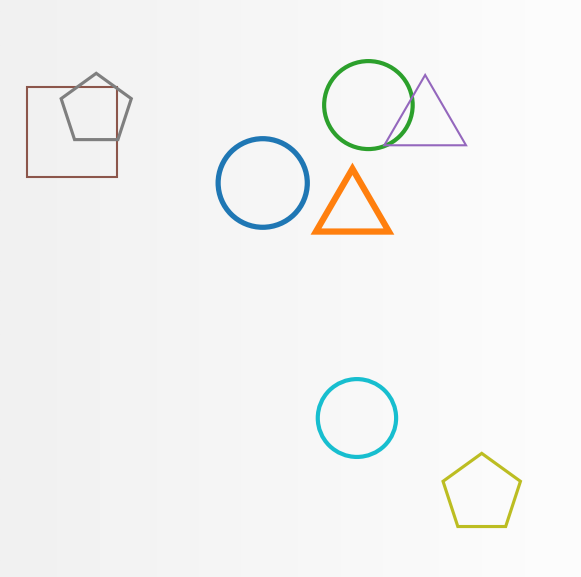[{"shape": "circle", "thickness": 2.5, "radius": 0.38, "center": [0.452, 0.682]}, {"shape": "triangle", "thickness": 3, "radius": 0.36, "center": [0.606, 0.634]}, {"shape": "circle", "thickness": 2, "radius": 0.38, "center": [0.634, 0.817]}, {"shape": "triangle", "thickness": 1, "radius": 0.41, "center": [0.731, 0.788]}, {"shape": "square", "thickness": 1, "radius": 0.39, "center": [0.124, 0.771]}, {"shape": "pentagon", "thickness": 1.5, "radius": 0.32, "center": [0.166, 0.809]}, {"shape": "pentagon", "thickness": 1.5, "radius": 0.35, "center": [0.829, 0.144]}, {"shape": "circle", "thickness": 2, "radius": 0.34, "center": [0.614, 0.275]}]